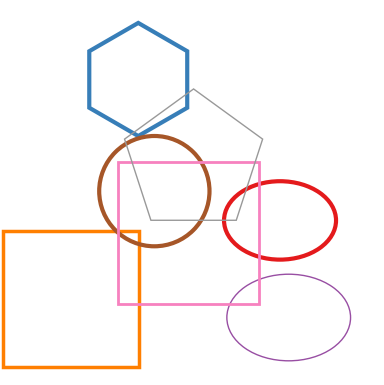[{"shape": "oval", "thickness": 3, "radius": 0.73, "center": [0.727, 0.427]}, {"shape": "hexagon", "thickness": 3, "radius": 0.73, "center": [0.359, 0.794]}, {"shape": "oval", "thickness": 1, "radius": 0.8, "center": [0.75, 0.175]}, {"shape": "square", "thickness": 2.5, "radius": 0.89, "center": [0.185, 0.224]}, {"shape": "circle", "thickness": 3, "radius": 0.72, "center": [0.401, 0.504]}, {"shape": "square", "thickness": 2, "radius": 0.92, "center": [0.49, 0.395]}, {"shape": "pentagon", "thickness": 1, "radius": 0.94, "center": [0.503, 0.58]}]